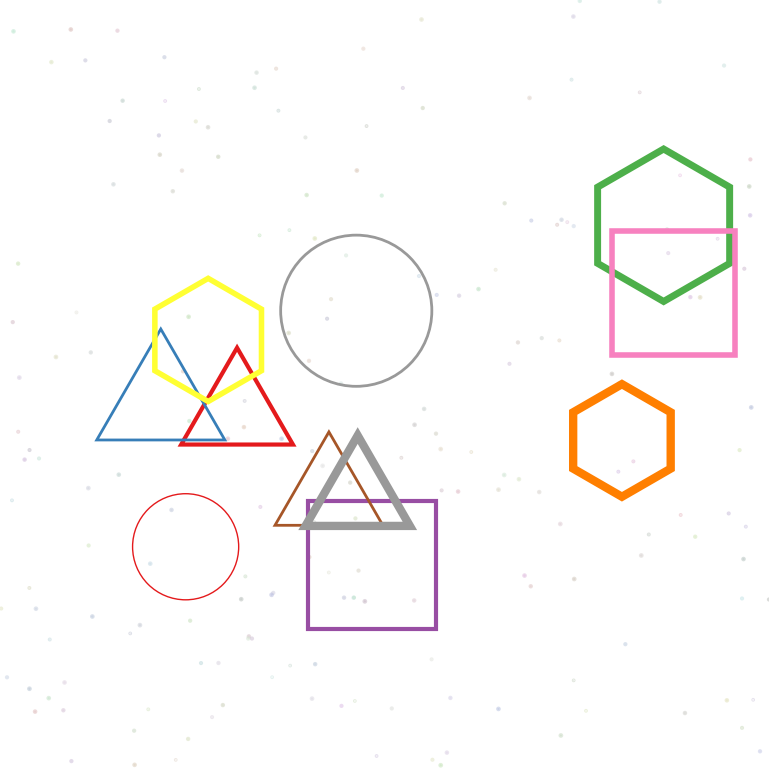[{"shape": "circle", "thickness": 0.5, "radius": 0.34, "center": [0.241, 0.29]}, {"shape": "triangle", "thickness": 1.5, "radius": 0.42, "center": [0.308, 0.465]}, {"shape": "triangle", "thickness": 1, "radius": 0.48, "center": [0.209, 0.477]}, {"shape": "hexagon", "thickness": 2.5, "radius": 0.49, "center": [0.862, 0.707]}, {"shape": "square", "thickness": 1.5, "radius": 0.42, "center": [0.483, 0.266]}, {"shape": "hexagon", "thickness": 3, "radius": 0.37, "center": [0.808, 0.428]}, {"shape": "hexagon", "thickness": 2, "radius": 0.4, "center": [0.27, 0.559]}, {"shape": "triangle", "thickness": 1, "radius": 0.4, "center": [0.427, 0.358]}, {"shape": "square", "thickness": 2, "radius": 0.4, "center": [0.875, 0.619]}, {"shape": "circle", "thickness": 1, "radius": 0.49, "center": [0.463, 0.596]}, {"shape": "triangle", "thickness": 3, "radius": 0.39, "center": [0.465, 0.356]}]